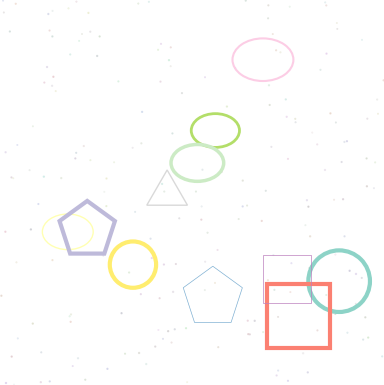[{"shape": "circle", "thickness": 3, "radius": 0.4, "center": [0.881, 0.27]}, {"shape": "oval", "thickness": 1, "radius": 0.33, "center": [0.176, 0.398]}, {"shape": "pentagon", "thickness": 3, "radius": 0.38, "center": [0.227, 0.403]}, {"shape": "square", "thickness": 3, "radius": 0.41, "center": [0.775, 0.18]}, {"shape": "pentagon", "thickness": 0.5, "radius": 0.4, "center": [0.553, 0.228]}, {"shape": "oval", "thickness": 2, "radius": 0.31, "center": [0.559, 0.661]}, {"shape": "oval", "thickness": 1.5, "radius": 0.4, "center": [0.683, 0.845]}, {"shape": "triangle", "thickness": 1, "radius": 0.3, "center": [0.434, 0.497]}, {"shape": "square", "thickness": 0.5, "radius": 0.31, "center": [0.744, 0.276]}, {"shape": "oval", "thickness": 2.5, "radius": 0.34, "center": [0.513, 0.577]}, {"shape": "circle", "thickness": 3, "radius": 0.3, "center": [0.345, 0.313]}]